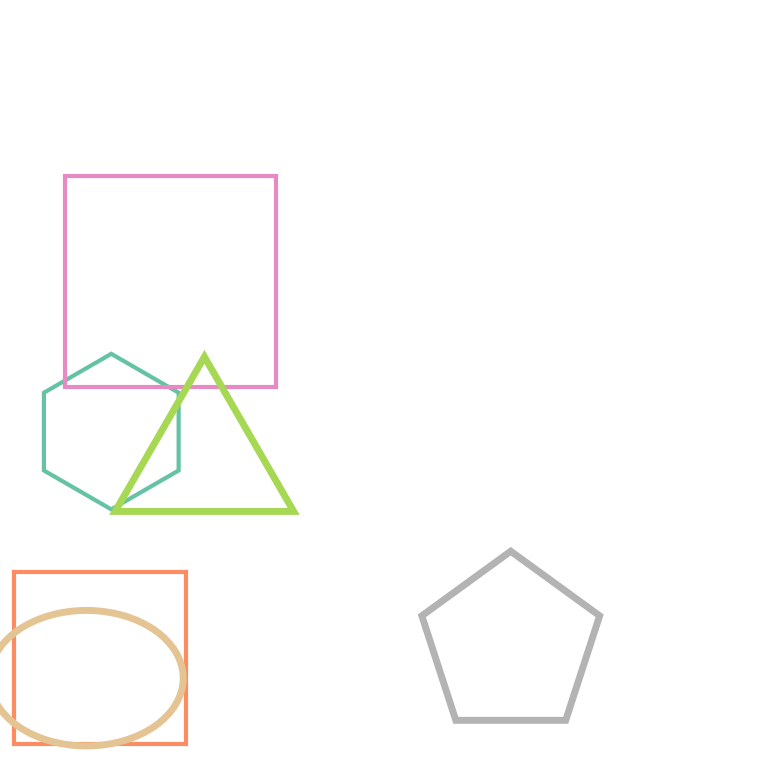[{"shape": "hexagon", "thickness": 1.5, "radius": 0.51, "center": [0.145, 0.439]}, {"shape": "square", "thickness": 1.5, "radius": 0.56, "center": [0.129, 0.146]}, {"shape": "square", "thickness": 1.5, "radius": 0.68, "center": [0.221, 0.635]}, {"shape": "triangle", "thickness": 2.5, "radius": 0.67, "center": [0.265, 0.403]}, {"shape": "oval", "thickness": 2.5, "radius": 0.63, "center": [0.112, 0.119]}, {"shape": "pentagon", "thickness": 2.5, "radius": 0.61, "center": [0.663, 0.163]}]